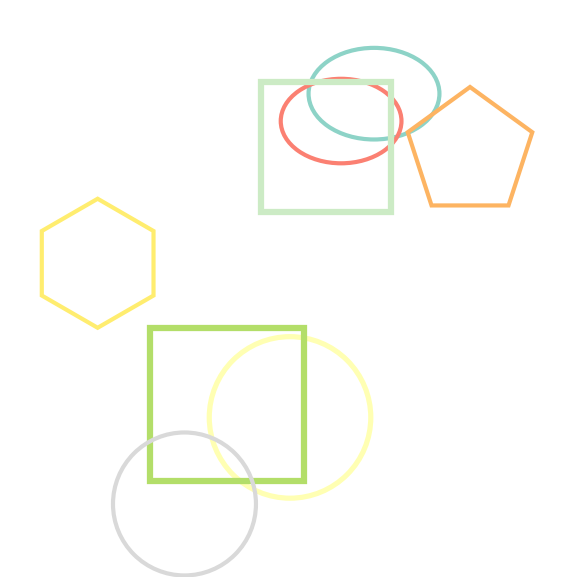[{"shape": "oval", "thickness": 2, "radius": 0.57, "center": [0.648, 0.837]}, {"shape": "circle", "thickness": 2.5, "radius": 0.7, "center": [0.502, 0.276]}, {"shape": "oval", "thickness": 2, "radius": 0.52, "center": [0.591, 0.79]}, {"shape": "pentagon", "thickness": 2, "radius": 0.57, "center": [0.814, 0.735]}, {"shape": "square", "thickness": 3, "radius": 0.66, "center": [0.393, 0.299]}, {"shape": "circle", "thickness": 2, "radius": 0.62, "center": [0.319, 0.126]}, {"shape": "square", "thickness": 3, "radius": 0.56, "center": [0.565, 0.745]}, {"shape": "hexagon", "thickness": 2, "radius": 0.56, "center": [0.169, 0.543]}]